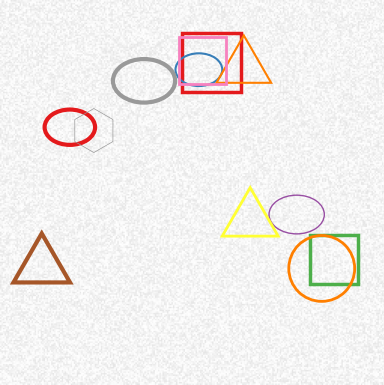[{"shape": "oval", "thickness": 3, "radius": 0.33, "center": [0.181, 0.67]}, {"shape": "square", "thickness": 2.5, "radius": 0.38, "center": [0.548, 0.838]}, {"shape": "oval", "thickness": 1.5, "radius": 0.3, "center": [0.517, 0.819]}, {"shape": "square", "thickness": 2.5, "radius": 0.31, "center": [0.868, 0.326]}, {"shape": "oval", "thickness": 1, "radius": 0.36, "center": [0.771, 0.443]}, {"shape": "triangle", "thickness": 1.5, "radius": 0.41, "center": [0.633, 0.826]}, {"shape": "circle", "thickness": 2, "radius": 0.43, "center": [0.836, 0.303]}, {"shape": "triangle", "thickness": 2, "radius": 0.42, "center": [0.65, 0.429]}, {"shape": "triangle", "thickness": 3, "radius": 0.42, "center": [0.108, 0.309]}, {"shape": "square", "thickness": 2, "radius": 0.31, "center": [0.525, 0.843]}, {"shape": "hexagon", "thickness": 0.5, "radius": 0.29, "center": [0.244, 0.661]}, {"shape": "oval", "thickness": 3, "radius": 0.4, "center": [0.374, 0.79]}]